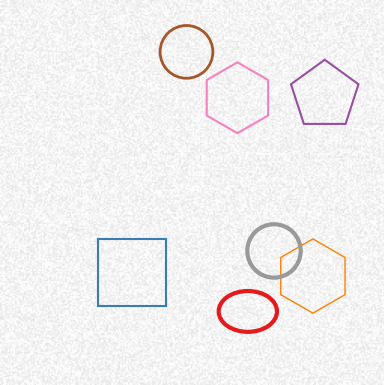[{"shape": "oval", "thickness": 3, "radius": 0.38, "center": [0.644, 0.191]}, {"shape": "square", "thickness": 1.5, "radius": 0.44, "center": [0.342, 0.292]}, {"shape": "pentagon", "thickness": 1.5, "radius": 0.46, "center": [0.843, 0.753]}, {"shape": "hexagon", "thickness": 1, "radius": 0.48, "center": [0.813, 0.283]}, {"shape": "circle", "thickness": 2, "radius": 0.34, "center": [0.484, 0.865]}, {"shape": "hexagon", "thickness": 1.5, "radius": 0.46, "center": [0.617, 0.746]}, {"shape": "circle", "thickness": 3, "radius": 0.35, "center": [0.712, 0.348]}]